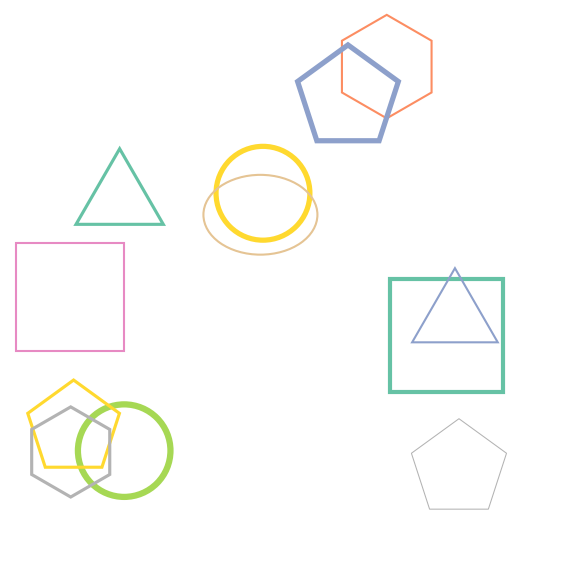[{"shape": "triangle", "thickness": 1.5, "radius": 0.44, "center": [0.207, 0.654]}, {"shape": "square", "thickness": 2, "radius": 0.49, "center": [0.773, 0.418]}, {"shape": "hexagon", "thickness": 1, "radius": 0.45, "center": [0.67, 0.884]}, {"shape": "triangle", "thickness": 1, "radius": 0.43, "center": [0.788, 0.449]}, {"shape": "pentagon", "thickness": 2.5, "radius": 0.46, "center": [0.603, 0.83]}, {"shape": "square", "thickness": 1, "radius": 0.47, "center": [0.121, 0.486]}, {"shape": "circle", "thickness": 3, "radius": 0.4, "center": [0.215, 0.219]}, {"shape": "circle", "thickness": 2.5, "radius": 0.41, "center": [0.455, 0.664]}, {"shape": "pentagon", "thickness": 1.5, "radius": 0.42, "center": [0.127, 0.258]}, {"shape": "oval", "thickness": 1, "radius": 0.49, "center": [0.451, 0.627]}, {"shape": "hexagon", "thickness": 1.5, "radius": 0.39, "center": [0.122, 0.217]}, {"shape": "pentagon", "thickness": 0.5, "radius": 0.43, "center": [0.795, 0.188]}]